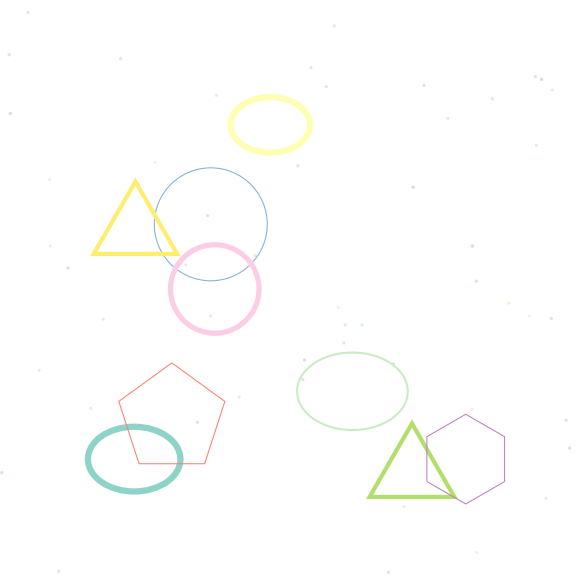[{"shape": "oval", "thickness": 3, "radius": 0.4, "center": [0.232, 0.204]}, {"shape": "oval", "thickness": 3, "radius": 0.34, "center": [0.468, 0.783]}, {"shape": "pentagon", "thickness": 0.5, "radius": 0.48, "center": [0.298, 0.274]}, {"shape": "circle", "thickness": 0.5, "radius": 0.49, "center": [0.365, 0.611]}, {"shape": "triangle", "thickness": 2, "radius": 0.42, "center": [0.713, 0.181]}, {"shape": "circle", "thickness": 2.5, "radius": 0.38, "center": [0.372, 0.499]}, {"shape": "hexagon", "thickness": 0.5, "radius": 0.39, "center": [0.806, 0.204]}, {"shape": "oval", "thickness": 1, "radius": 0.48, "center": [0.61, 0.322]}, {"shape": "triangle", "thickness": 2, "radius": 0.42, "center": [0.234, 0.601]}]